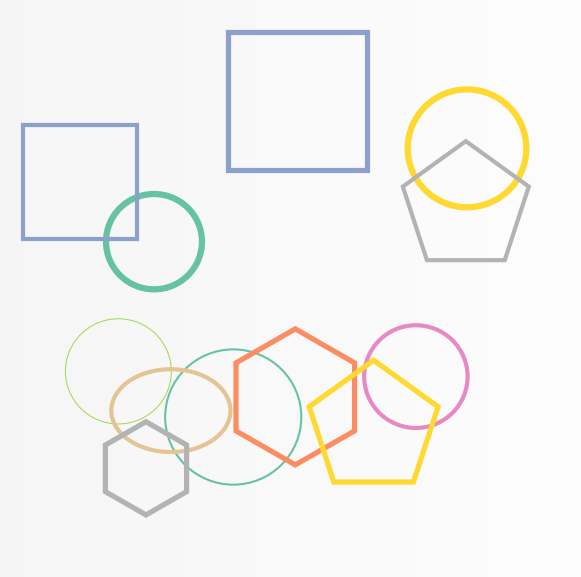[{"shape": "circle", "thickness": 1, "radius": 0.59, "center": [0.401, 0.277]}, {"shape": "circle", "thickness": 3, "radius": 0.41, "center": [0.265, 0.581]}, {"shape": "hexagon", "thickness": 2.5, "radius": 0.59, "center": [0.508, 0.312]}, {"shape": "square", "thickness": 2.5, "radius": 0.6, "center": [0.512, 0.825]}, {"shape": "square", "thickness": 2, "radius": 0.49, "center": [0.137, 0.683]}, {"shape": "circle", "thickness": 2, "radius": 0.44, "center": [0.715, 0.347]}, {"shape": "circle", "thickness": 0.5, "radius": 0.46, "center": [0.204, 0.356]}, {"shape": "pentagon", "thickness": 2.5, "radius": 0.58, "center": [0.643, 0.259]}, {"shape": "circle", "thickness": 3, "radius": 0.51, "center": [0.803, 0.742]}, {"shape": "oval", "thickness": 2, "radius": 0.51, "center": [0.294, 0.288]}, {"shape": "hexagon", "thickness": 2.5, "radius": 0.4, "center": [0.251, 0.188]}, {"shape": "pentagon", "thickness": 2, "radius": 0.57, "center": [0.801, 0.641]}]